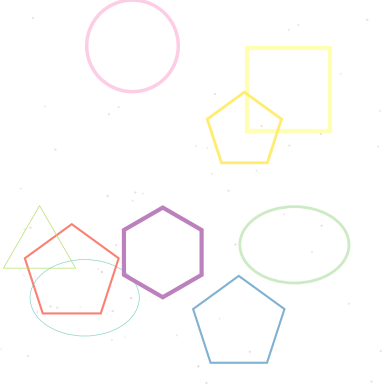[{"shape": "oval", "thickness": 0.5, "radius": 0.71, "center": [0.22, 0.227]}, {"shape": "square", "thickness": 3, "radius": 0.54, "center": [0.75, 0.767]}, {"shape": "pentagon", "thickness": 1.5, "radius": 0.64, "center": [0.186, 0.29]}, {"shape": "pentagon", "thickness": 1.5, "radius": 0.62, "center": [0.62, 0.159]}, {"shape": "triangle", "thickness": 0.5, "radius": 0.54, "center": [0.103, 0.358]}, {"shape": "circle", "thickness": 2.5, "radius": 0.59, "center": [0.344, 0.881]}, {"shape": "hexagon", "thickness": 3, "radius": 0.58, "center": [0.423, 0.344]}, {"shape": "oval", "thickness": 2, "radius": 0.71, "center": [0.765, 0.364]}, {"shape": "pentagon", "thickness": 2, "radius": 0.51, "center": [0.635, 0.659]}]